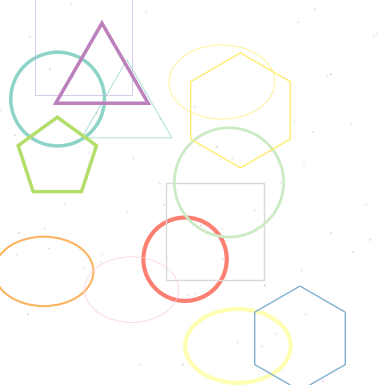[{"shape": "triangle", "thickness": 0.5, "radius": 0.68, "center": [0.33, 0.709]}, {"shape": "circle", "thickness": 2.5, "radius": 0.61, "center": [0.15, 0.743]}, {"shape": "oval", "thickness": 3, "radius": 0.69, "center": [0.618, 0.101]}, {"shape": "square", "thickness": 0.5, "radius": 0.63, "center": [0.217, 0.88]}, {"shape": "circle", "thickness": 3, "radius": 0.54, "center": [0.481, 0.327]}, {"shape": "hexagon", "thickness": 1, "radius": 0.68, "center": [0.779, 0.121]}, {"shape": "oval", "thickness": 1.5, "radius": 0.64, "center": [0.114, 0.295]}, {"shape": "pentagon", "thickness": 2.5, "radius": 0.53, "center": [0.149, 0.589]}, {"shape": "oval", "thickness": 0.5, "radius": 0.61, "center": [0.342, 0.248]}, {"shape": "square", "thickness": 1, "radius": 0.63, "center": [0.558, 0.399]}, {"shape": "triangle", "thickness": 2.5, "radius": 0.69, "center": [0.265, 0.801]}, {"shape": "circle", "thickness": 2, "radius": 0.71, "center": [0.595, 0.526]}, {"shape": "oval", "thickness": 0.5, "radius": 0.69, "center": [0.576, 0.787]}, {"shape": "hexagon", "thickness": 1, "radius": 0.75, "center": [0.625, 0.713]}]